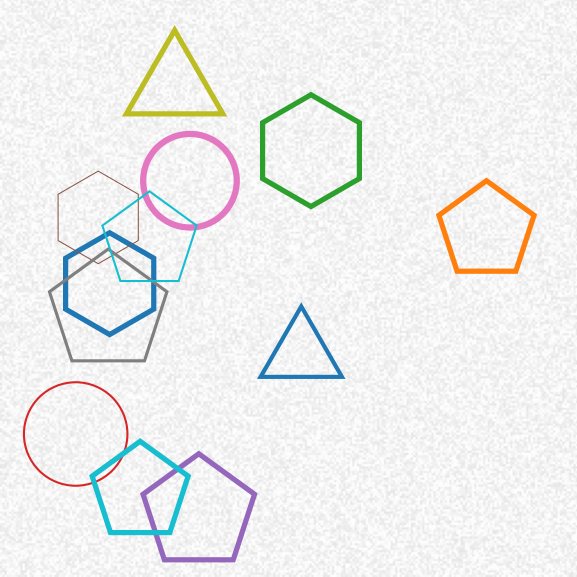[{"shape": "triangle", "thickness": 2, "radius": 0.41, "center": [0.522, 0.387]}, {"shape": "hexagon", "thickness": 2.5, "radius": 0.44, "center": [0.19, 0.508]}, {"shape": "pentagon", "thickness": 2.5, "radius": 0.43, "center": [0.842, 0.6]}, {"shape": "hexagon", "thickness": 2.5, "radius": 0.48, "center": [0.539, 0.738]}, {"shape": "circle", "thickness": 1, "radius": 0.45, "center": [0.131, 0.248]}, {"shape": "pentagon", "thickness": 2.5, "radius": 0.51, "center": [0.344, 0.112]}, {"shape": "hexagon", "thickness": 0.5, "radius": 0.4, "center": [0.17, 0.623]}, {"shape": "circle", "thickness": 3, "radius": 0.41, "center": [0.329, 0.686]}, {"shape": "pentagon", "thickness": 1.5, "radius": 0.53, "center": [0.187, 0.461]}, {"shape": "triangle", "thickness": 2.5, "radius": 0.48, "center": [0.302, 0.85]}, {"shape": "pentagon", "thickness": 2.5, "radius": 0.44, "center": [0.243, 0.148]}, {"shape": "pentagon", "thickness": 1, "radius": 0.43, "center": [0.259, 0.582]}]